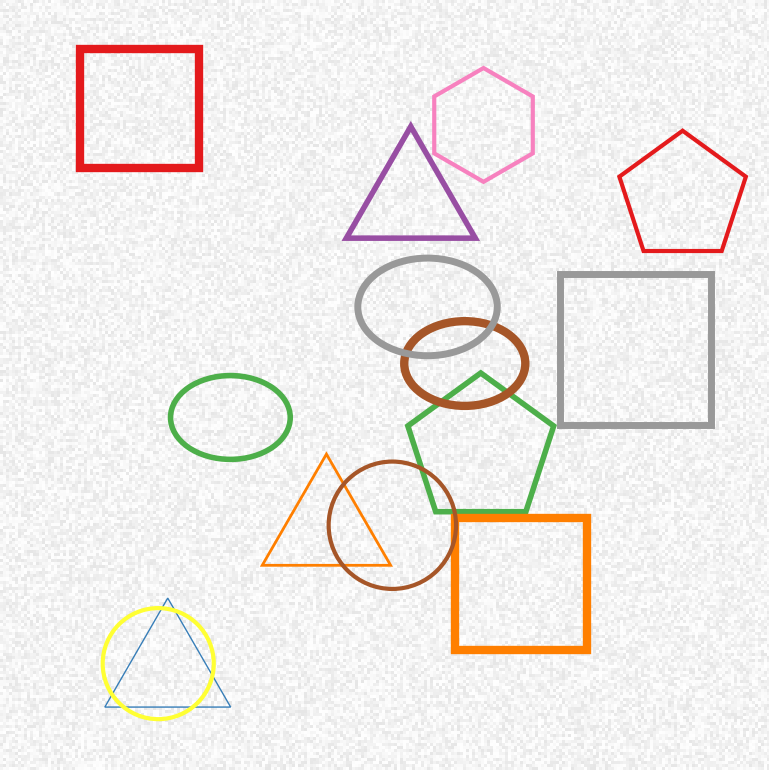[{"shape": "pentagon", "thickness": 1.5, "radius": 0.43, "center": [0.887, 0.744]}, {"shape": "square", "thickness": 3, "radius": 0.38, "center": [0.181, 0.859]}, {"shape": "triangle", "thickness": 0.5, "radius": 0.47, "center": [0.218, 0.129]}, {"shape": "pentagon", "thickness": 2, "radius": 0.5, "center": [0.624, 0.416]}, {"shape": "oval", "thickness": 2, "radius": 0.39, "center": [0.299, 0.458]}, {"shape": "triangle", "thickness": 2, "radius": 0.48, "center": [0.534, 0.739]}, {"shape": "square", "thickness": 3, "radius": 0.43, "center": [0.676, 0.241]}, {"shape": "triangle", "thickness": 1, "radius": 0.48, "center": [0.424, 0.314]}, {"shape": "circle", "thickness": 1.5, "radius": 0.36, "center": [0.205, 0.138]}, {"shape": "circle", "thickness": 1.5, "radius": 0.41, "center": [0.51, 0.318]}, {"shape": "oval", "thickness": 3, "radius": 0.39, "center": [0.604, 0.528]}, {"shape": "hexagon", "thickness": 1.5, "radius": 0.37, "center": [0.628, 0.838]}, {"shape": "oval", "thickness": 2.5, "radius": 0.45, "center": [0.555, 0.601]}, {"shape": "square", "thickness": 2.5, "radius": 0.49, "center": [0.826, 0.546]}]